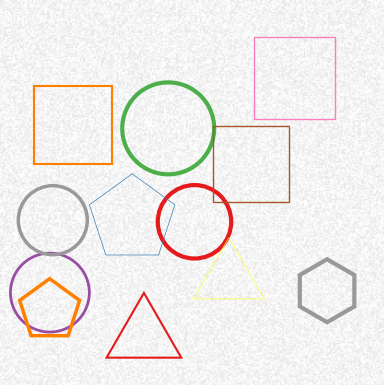[{"shape": "triangle", "thickness": 1.5, "radius": 0.56, "center": [0.374, 0.127]}, {"shape": "circle", "thickness": 3, "radius": 0.48, "center": [0.505, 0.424]}, {"shape": "pentagon", "thickness": 0.5, "radius": 0.58, "center": [0.343, 0.432]}, {"shape": "circle", "thickness": 3, "radius": 0.6, "center": [0.437, 0.667]}, {"shape": "circle", "thickness": 2, "radius": 0.51, "center": [0.13, 0.24]}, {"shape": "square", "thickness": 1.5, "radius": 0.5, "center": [0.189, 0.676]}, {"shape": "pentagon", "thickness": 2.5, "radius": 0.41, "center": [0.129, 0.194]}, {"shape": "triangle", "thickness": 0.5, "radius": 0.53, "center": [0.594, 0.277]}, {"shape": "square", "thickness": 1, "radius": 0.5, "center": [0.652, 0.575]}, {"shape": "square", "thickness": 1, "radius": 0.53, "center": [0.765, 0.798]}, {"shape": "circle", "thickness": 2.5, "radius": 0.45, "center": [0.137, 0.428]}, {"shape": "hexagon", "thickness": 3, "radius": 0.41, "center": [0.85, 0.245]}]